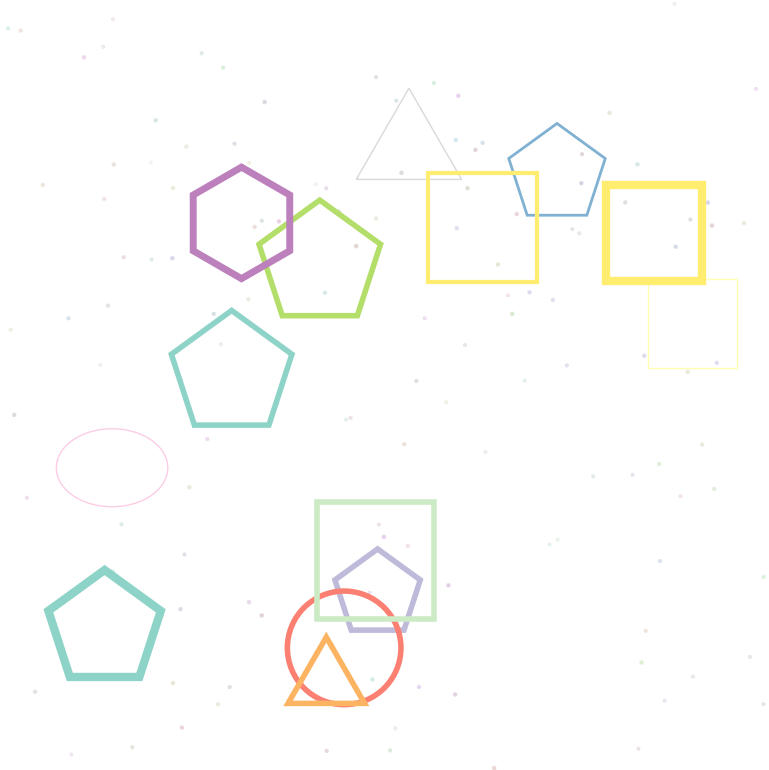[{"shape": "pentagon", "thickness": 2, "radius": 0.41, "center": [0.301, 0.514]}, {"shape": "pentagon", "thickness": 3, "radius": 0.38, "center": [0.136, 0.183]}, {"shape": "square", "thickness": 0.5, "radius": 0.29, "center": [0.9, 0.58]}, {"shape": "pentagon", "thickness": 2, "radius": 0.29, "center": [0.49, 0.229]}, {"shape": "circle", "thickness": 2, "radius": 0.37, "center": [0.447, 0.159]}, {"shape": "pentagon", "thickness": 1, "radius": 0.33, "center": [0.723, 0.774]}, {"shape": "triangle", "thickness": 2, "radius": 0.29, "center": [0.424, 0.115]}, {"shape": "pentagon", "thickness": 2, "radius": 0.41, "center": [0.415, 0.657]}, {"shape": "oval", "thickness": 0.5, "radius": 0.36, "center": [0.146, 0.393]}, {"shape": "triangle", "thickness": 0.5, "radius": 0.39, "center": [0.531, 0.806]}, {"shape": "hexagon", "thickness": 2.5, "radius": 0.36, "center": [0.314, 0.711]}, {"shape": "square", "thickness": 2, "radius": 0.38, "center": [0.487, 0.272]}, {"shape": "square", "thickness": 1.5, "radius": 0.35, "center": [0.626, 0.705]}, {"shape": "square", "thickness": 3, "radius": 0.31, "center": [0.849, 0.698]}]